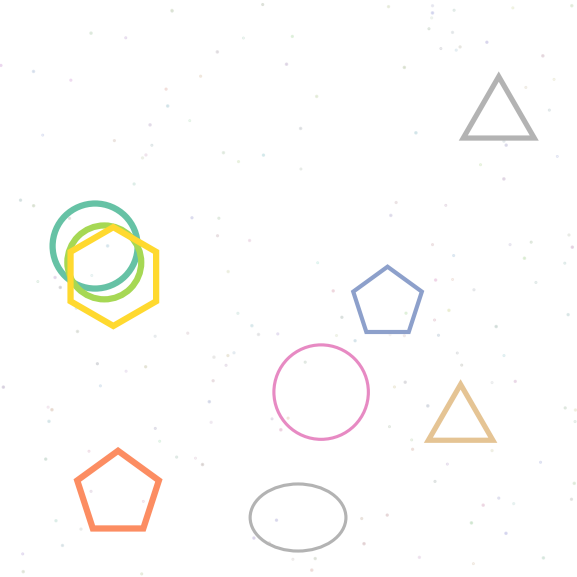[{"shape": "circle", "thickness": 3, "radius": 0.37, "center": [0.165, 0.573]}, {"shape": "pentagon", "thickness": 3, "radius": 0.37, "center": [0.204, 0.144]}, {"shape": "pentagon", "thickness": 2, "radius": 0.31, "center": [0.671, 0.475]}, {"shape": "circle", "thickness": 1.5, "radius": 0.41, "center": [0.556, 0.32]}, {"shape": "circle", "thickness": 3, "radius": 0.32, "center": [0.181, 0.545]}, {"shape": "hexagon", "thickness": 3, "radius": 0.43, "center": [0.196, 0.52]}, {"shape": "triangle", "thickness": 2.5, "radius": 0.32, "center": [0.798, 0.269]}, {"shape": "oval", "thickness": 1.5, "radius": 0.41, "center": [0.516, 0.103]}, {"shape": "triangle", "thickness": 2.5, "radius": 0.35, "center": [0.864, 0.796]}]